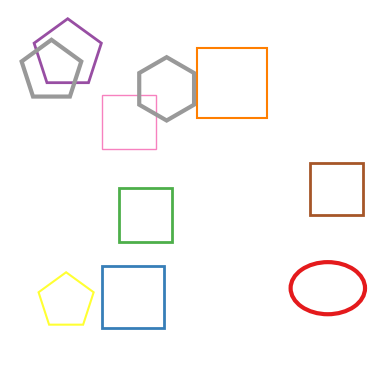[{"shape": "oval", "thickness": 3, "radius": 0.48, "center": [0.851, 0.251]}, {"shape": "square", "thickness": 2, "radius": 0.4, "center": [0.347, 0.229]}, {"shape": "square", "thickness": 2, "radius": 0.35, "center": [0.378, 0.442]}, {"shape": "pentagon", "thickness": 2, "radius": 0.46, "center": [0.176, 0.86]}, {"shape": "square", "thickness": 1.5, "radius": 0.45, "center": [0.603, 0.785]}, {"shape": "pentagon", "thickness": 1.5, "radius": 0.38, "center": [0.172, 0.218]}, {"shape": "square", "thickness": 2, "radius": 0.34, "center": [0.875, 0.51]}, {"shape": "square", "thickness": 1, "radius": 0.35, "center": [0.334, 0.682]}, {"shape": "hexagon", "thickness": 3, "radius": 0.41, "center": [0.433, 0.769]}, {"shape": "pentagon", "thickness": 3, "radius": 0.41, "center": [0.134, 0.815]}]